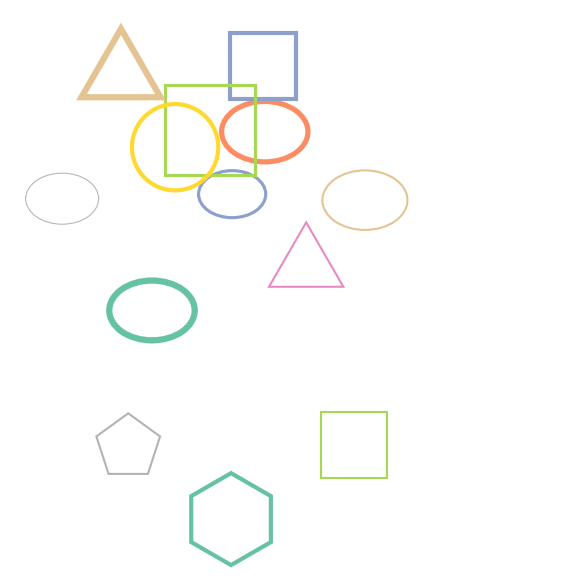[{"shape": "oval", "thickness": 3, "radius": 0.37, "center": [0.263, 0.462]}, {"shape": "hexagon", "thickness": 2, "radius": 0.4, "center": [0.4, 0.1]}, {"shape": "oval", "thickness": 2.5, "radius": 0.37, "center": [0.459, 0.771]}, {"shape": "oval", "thickness": 1.5, "radius": 0.29, "center": [0.402, 0.663]}, {"shape": "square", "thickness": 2, "radius": 0.29, "center": [0.455, 0.885]}, {"shape": "triangle", "thickness": 1, "radius": 0.37, "center": [0.53, 0.54]}, {"shape": "square", "thickness": 1.5, "radius": 0.39, "center": [0.364, 0.773]}, {"shape": "square", "thickness": 1, "radius": 0.29, "center": [0.613, 0.228]}, {"shape": "circle", "thickness": 2, "radius": 0.37, "center": [0.303, 0.744]}, {"shape": "oval", "thickness": 1, "radius": 0.37, "center": [0.632, 0.653]}, {"shape": "triangle", "thickness": 3, "radius": 0.39, "center": [0.209, 0.87]}, {"shape": "pentagon", "thickness": 1, "radius": 0.29, "center": [0.222, 0.225]}, {"shape": "oval", "thickness": 0.5, "radius": 0.32, "center": [0.108, 0.655]}]